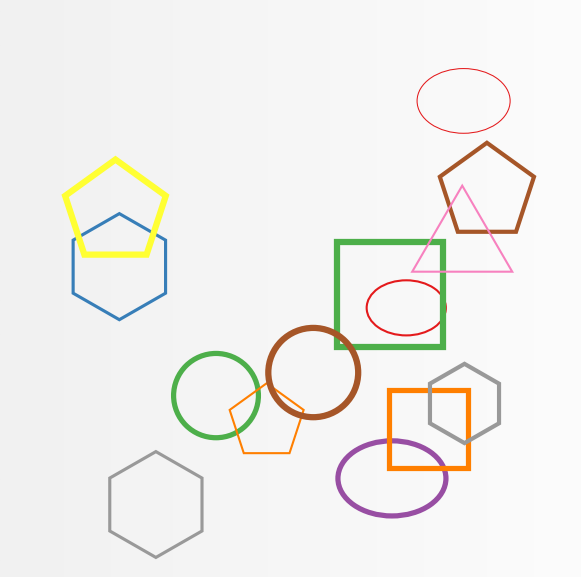[{"shape": "oval", "thickness": 1, "radius": 0.34, "center": [0.699, 0.466]}, {"shape": "oval", "thickness": 0.5, "radius": 0.4, "center": [0.798, 0.824]}, {"shape": "hexagon", "thickness": 1.5, "radius": 0.46, "center": [0.205, 0.537]}, {"shape": "circle", "thickness": 2.5, "radius": 0.36, "center": [0.372, 0.314]}, {"shape": "square", "thickness": 3, "radius": 0.46, "center": [0.671, 0.489]}, {"shape": "oval", "thickness": 2.5, "radius": 0.46, "center": [0.674, 0.171]}, {"shape": "square", "thickness": 2.5, "radius": 0.34, "center": [0.736, 0.257]}, {"shape": "pentagon", "thickness": 1, "radius": 0.33, "center": [0.459, 0.269]}, {"shape": "pentagon", "thickness": 3, "radius": 0.46, "center": [0.199, 0.632]}, {"shape": "pentagon", "thickness": 2, "radius": 0.43, "center": [0.838, 0.667]}, {"shape": "circle", "thickness": 3, "radius": 0.39, "center": [0.539, 0.354]}, {"shape": "triangle", "thickness": 1, "radius": 0.5, "center": [0.795, 0.578]}, {"shape": "hexagon", "thickness": 1.5, "radius": 0.46, "center": [0.268, 0.126]}, {"shape": "hexagon", "thickness": 2, "radius": 0.34, "center": [0.799, 0.3]}]